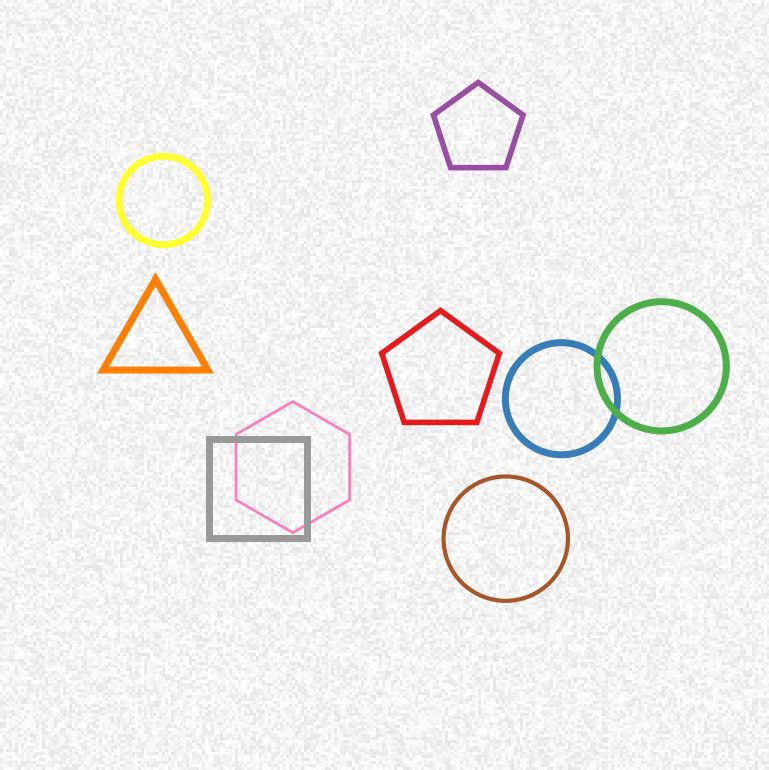[{"shape": "pentagon", "thickness": 2, "radius": 0.4, "center": [0.572, 0.516]}, {"shape": "circle", "thickness": 2.5, "radius": 0.36, "center": [0.729, 0.482]}, {"shape": "circle", "thickness": 2.5, "radius": 0.42, "center": [0.859, 0.524]}, {"shape": "pentagon", "thickness": 2, "radius": 0.31, "center": [0.621, 0.832]}, {"shape": "triangle", "thickness": 2.5, "radius": 0.39, "center": [0.202, 0.559]}, {"shape": "circle", "thickness": 2.5, "radius": 0.29, "center": [0.212, 0.74]}, {"shape": "circle", "thickness": 1.5, "radius": 0.4, "center": [0.657, 0.3]}, {"shape": "hexagon", "thickness": 1, "radius": 0.43, "center": [0.38, 0.393]}, {"shape": "square", "thickness": 2.5, "radius": 0.32, "center": [0.335, 0.366]}]